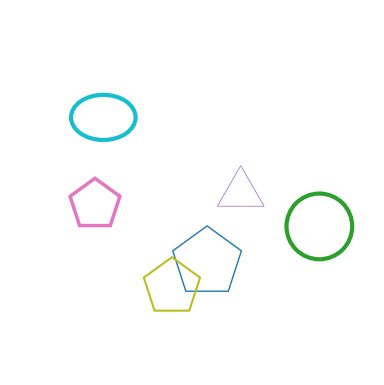[{"shape": "pentagon", "thickness": 1, "radius": 0.47, "center": [0.538, 0.319]}, {"shape": "circle", "thickness": 3, "radius": 0.43, "center": [0.829, 0.412]}, {"shape": "triangle", "thickness": 0.5, "radius": 0.35, "center": [0.625, 0.499]}, {"shape": "pentagon", "thickness": 2.5, "radius": 0.34, "center": [0.247, 0.469]}, {"shape": "pentagon", "thickness": 1.5, "radius": 0.38, "center": [0.447, 0.255]}, {"shape": "oval", "thickness": 3, "radius": 0.42, "center": [0.268, 0.695]}]